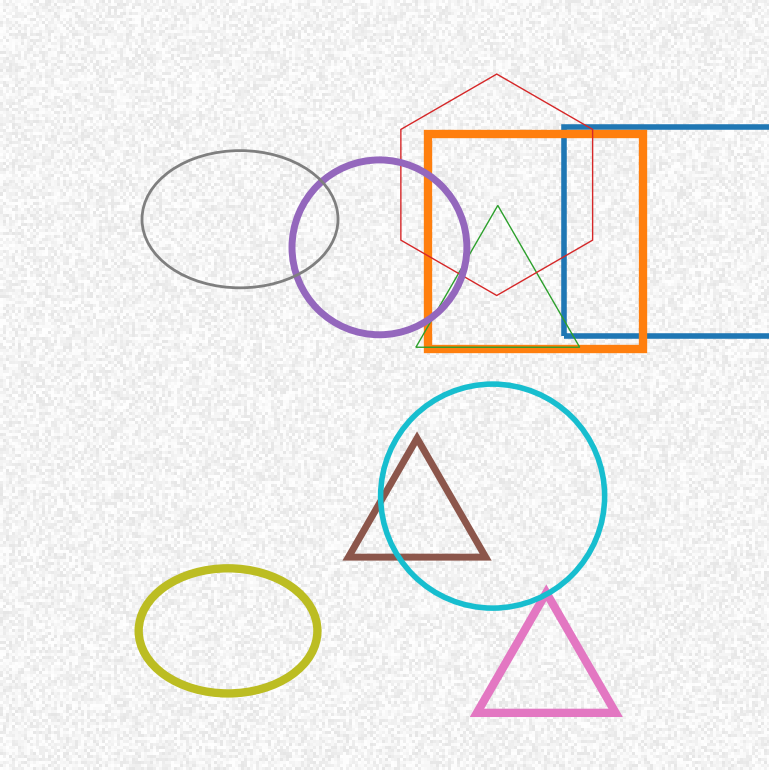[{"shape": "square", "thickness": 2, "radius": 0.68, "center": [0.868, 0.7]}, {"shape": "square", "thickness": 3, "radius": 0.7, "center": [0.696, 0.686]}, {"shape": "triangle", "thickness": 0.5, "radius": 0.61, "center": [0.646, 0.61]}, {"shape": "hexagon", "thickness": 0.5, "radius": 0.72, "center": [0.645, 0.76]}, {"shape": "circle", "thickness": 2.5, "radius": 0.57, "center": [0.493, 0.679]}, {"shape": "triangle", "thickness": 2.5, "radius": 0.51, "center": [0.542, 0.328]}, {"shape": "triangle", "thickness": 3, "radius": 0.52, "center": [0.709, 0.126]}, {"shape": "oval", "thickness": 1, "radius": 0.64, "center": [0.312, 0.715]}, {"shape": "oval", "thickness": 3, "radius": 0.58, "center": [0.296, 0.181]}, {"shape": "circle", "thickness": 2, "radius": 0.73, "center": [0.64, 0.356]}]